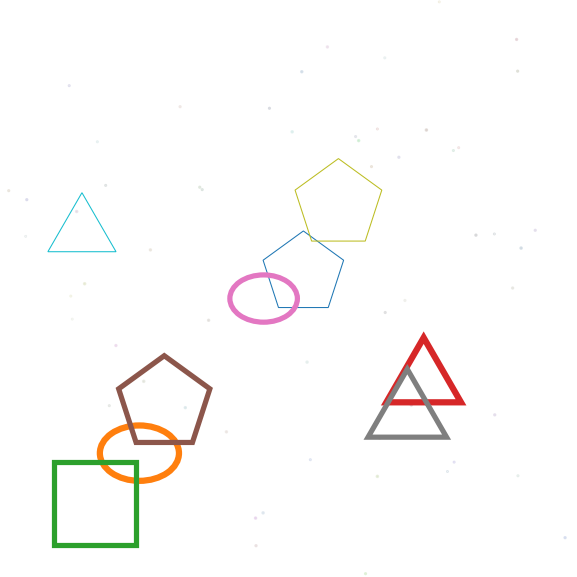[{"shape": "pentagon", "thickness": 0.5, "radius": 0.37, "center": [0.525, 0.526]}, {"shape": "oval", "thickness": 3, "radius": 0.34, "center": [0.241, 0.214]}, {"shape": "square", "thickness": 2.5, "radius": 0.36, "center": [0.165, 0.128]}, {"shape": "triangle", "thickness": 3, "radius": 0.37, "center": [0.734, 0.34]}, {"shape": "pentagon", "thickness": 2.5, "radius": 0.42, "center": [0.284, 0.3]}, {"shape": "oval", "thickness": 2.5, "radius": 0.29, "center": [0.457, 0.482]}, {"shape": "triangle", "thickness": 2.5, "radius": 0.39, "center": [0.705, 0.281]}, {"shape": "pentagon", "thickness": 0.5, "radius": 0.39, "center": [0.586, 0.646]}, {"shape": "triangle", "thickness": 0.5, "radius": 0.34, "center": [0.142, 0.597]}]